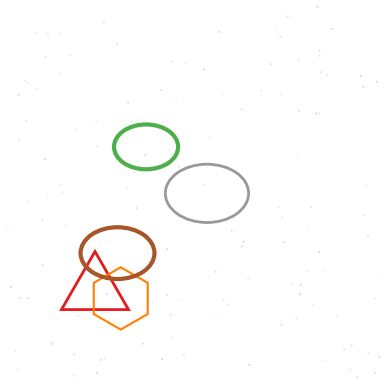[{"shape": "triangle", "thickness": 2, "radius": 0.5, "center": [0.247, 0.246]}, {"shape": "oval", "thickness": 3, "radius": 0.42, "center": [0.379, 0.619]}, {"shape": "hexagon", "thickness": 1.5, "radius": 0.4, "center": [0.314, 0.225]}, {"shape": "oval", "thickness": 3, "radius": 0.48, "center": [0.305, 0.343]}, {"shape": "oval", "thickness": 2, "radius": 0.54, "center": [0.538, 0.498]}]